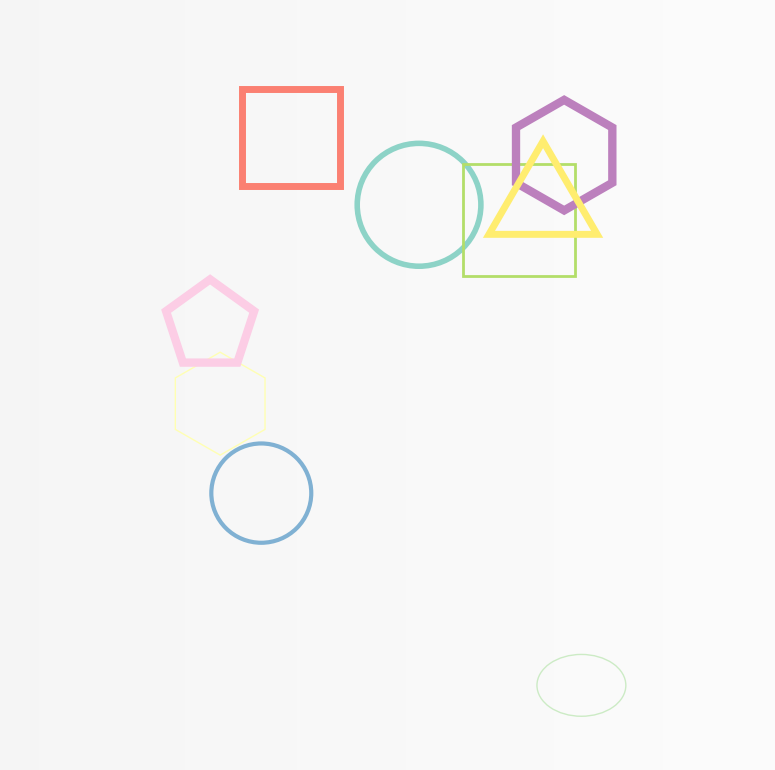[{"shape": "circle", "thickness": 2, "radius": 0.4, "center": [0.541, 0.734]}, {"shape": "hexagon", "thickness": 0.5, "radius": 0.33, "center": [0.284, 0.476]}, {"shape": "square", "thickness": 2.5, "radius": 0.32, "center": [0.376, 0.821]}, {"shape": "circle", "thickness": 1.5, "radius": 0.32, "center": [0.337, 0.36]}, {"shape": "square", "thickness": 1, "radius": 0.36, "center": [0.67, 0.714]}, {"shape": "pentagon", "thickness": 3, "radius": 0.3, "center": [0.271, 0.577]}, {"shape": "hexagon", "thickness": 3, "radius": 0.36, "center": [0.728, 0.799]}, {"shape": "oval", "thickness": 0.5, "radius": 0.29, "center": [0.75, 0.11]}, {"shape": "triangle", "thickness": 2.5, "radius": 0.4, "center": [0.701, 0.736]}]